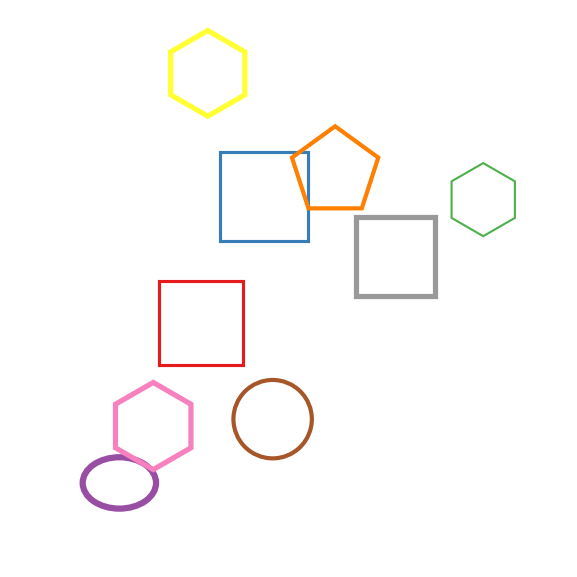[{"shape": "square", "thickness": 1.5, "radius": 0.36, "center": [0.348, 0.439]}, {"shape": "square", "thickness": 1.5, "radius": 0.38, "center": [0.457, 0.658]}, {"shape": "hexagon", "thickness": 1, "radius": 0.32, "center": [0.837, 0.653]}, {"shape": "oval", "thickness": 3, "radius": 0.32, "center": [0.207, 0.163]}, {"shape": "pentagon", "thickness": 2, "radius": 0.39, "center": [0.58, 0.702]}, {"shape": "hexagon", "thickness": 2.5, "radius": 0.37, "center": [0.36, 0.872]}, {"shape": "circle", "thickness": 2, "radius": 0.34, "center": [0.472, 0.273]}, {"shape": "hexagon", "thickness": 2.5, "radius": 0.38, "center": [0.265, 0.261]}, {"shape": "square", "thickness": 2.5, "radius": 0.34, "center": [0.685, 0.555]}]